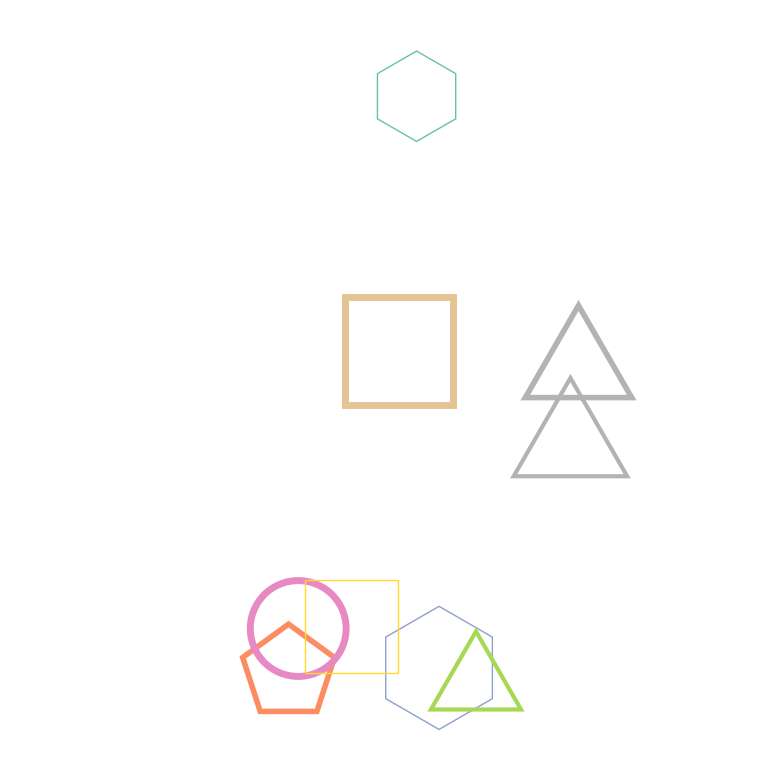[{"shape": "hexagon", "thickness": 0.5, "radius": 0.29, "center": [0.541, 0.875]}, {"shape": "pentagon", "thickness": 2, "radius": 0.31, "center": [0.375, 0.127]}, {"shape": "hexagon", "thickness": 0.5, "radius": 0.4, "center": [0.57, 0.133]}, {"shape": "circle", "thickness": 2.5, "radius": 0.31, "center": [0.387, 0.184]}, {"shape": "triangle", "thickness": 1.5, "radius": 0.34, "center": [0.618, 0.112]}, {"shape": "square", "thickness": 0.5, "radius": 0.3, "center": [0.457, 0.186]}, {"shape": "square", "thickness": 2.5, "radius": 0.35, "center": [0.518, 0.544]}, {"shape": "triangle", "thickness": 2, "radius": 0.4, "center": [0.751, 0.524]}, {"shape": "triangle", "thickness": 1.5, "radius": 0.43, "center": [0.741, 0.424]}]